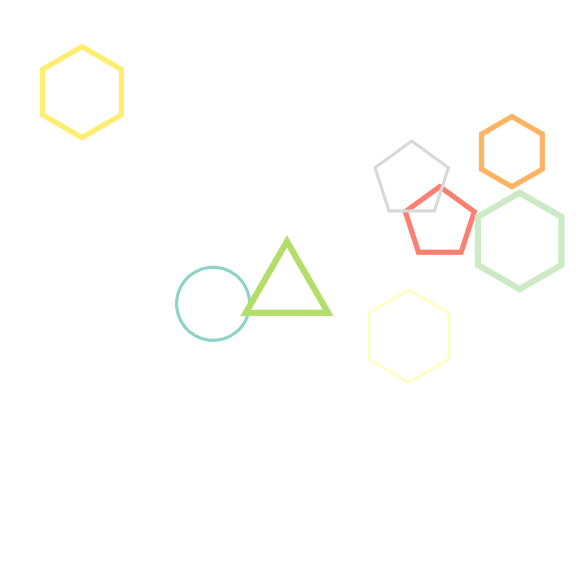[{"shape": "circle", "thickness": 1.5, "radius": 0.32, "center": [0.369, 0.473]}, {"shape": "hexagon", "thickness": 1, "radius": 0.4, "center": [0.708, 0.417]}, {"shape": "pentagon", "thickness": 2.5, "radius": 0.31, "center": [0.762, 0.613]}, {"shape": "hexagon", "thickness": 2.5, "radius": 0.3, "center": [0.886, 0.737]}, {"shape": "triangle", "thickness": 3, "radius": 0.41, "center": [0.497, 0.499]}, {"shape": "pentagon", "thickness": 1.5, "radius": 0.33, "center": [0.713, 0.688]}, {"shape": "hexagon", "thickness": 3, "radius": 0.42, "center": [0.9, 0.582]}, {"shape": "hexagon", "thickness": 2.5, "radius": 0.39, "center": [0.142, 0.84]}]